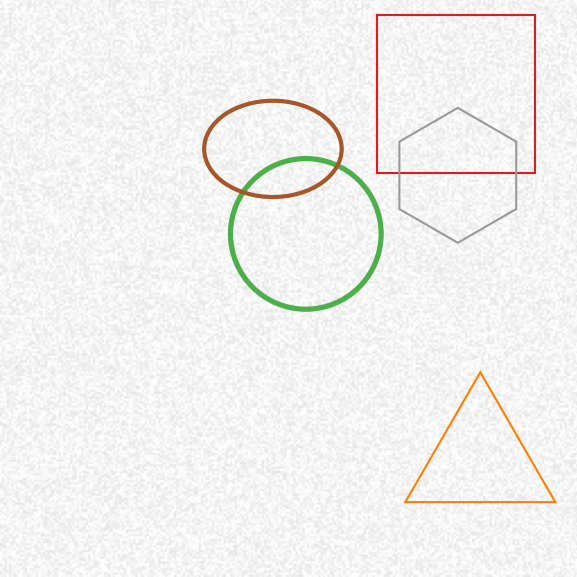[{"shape": "square", "thickness": 1, "radius": 0.69, "center": [0.79, 0.837]}, {"shape": "circle", "thickness": 2.5, "radius": 0.65, "center": [0.53, 0.594]}, {"shape": "triangle", "thickness": 1, "radius": 0.75, "center": [0.832, 0.205]}, {"shape": "oval", "thickness": 2, "radius": 0.6, "center": [0.473, 0.741]}, {"shape": "hexagon", "thickness": 1, "radius": 0.58, "center": [0.793, 0.696]}]